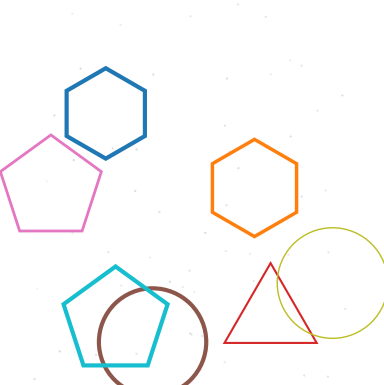[{"shape": "hexagon", "thickness": 3, "radius": 0.59, "center": [0.275, 0.705]}, {"shape": "hexagon", "thickness": 2.5, "radius": 0.63, "center": [0.661, 0.512]}, {"shape": "triangle", "thickness": 1.5, "radius": 0.69, "center": [0.703, 0.178]}, {"shape": "circle", "thickness": 3, "radius": 0.7, "center": [0.396, 0.112]}, {"shape": "pentagon", "thickness": 2, "radius": 0.69, "center": [0.132, 0.512]}, {"shape": "circle", "thickness": 1, "radius": 0.72, "center": [0.864, 0.265]}, {"shape": "pentagon", "thickness": 3, "radius": 0.71, "center": [0.3, 0.166]}]